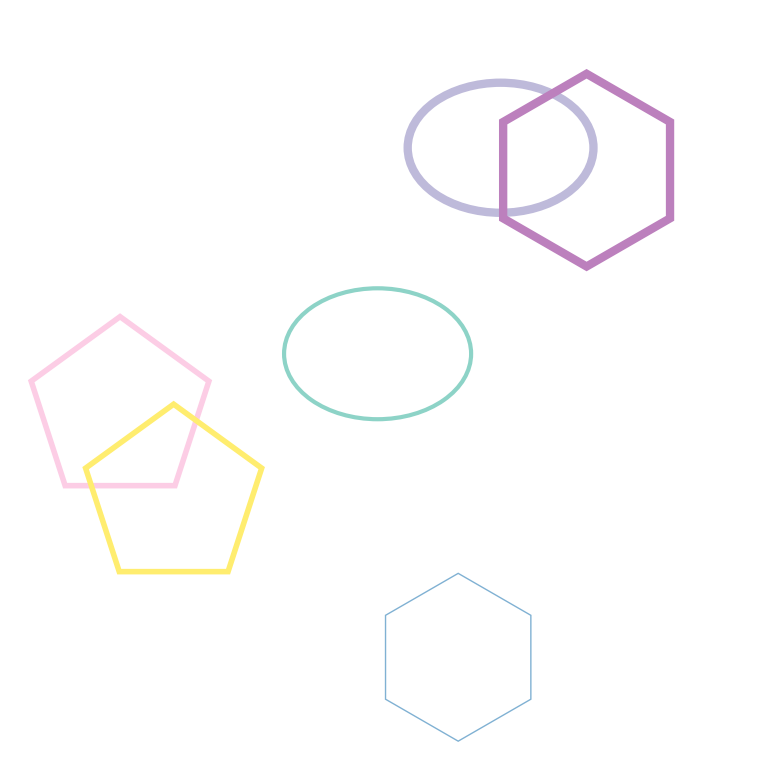[{"shape": "oval", "thickness": 1.5, "radius": 0.61, "center": [0.49, 0.541]}, {"shape": "oval", "thickness": 3, "radius": 0.6, "center": [0.65, 0.808]}, {"shape": "hexagon", "thickness": 0.5, "radius": 0.54, "center": [0.595, 0.146]}, {"shape": "pentagon", "thickness": 2, "radius": 0.61, "center": [0.156, 0.467]}, {"shape": "hexagon", "thickness": 3, "radius": 0.63, "center": [0.762, 0.779]}, {"shape": "pentagon", "thickness": 2, "radius": 0.6, "center": [0.226, 0.355]}]